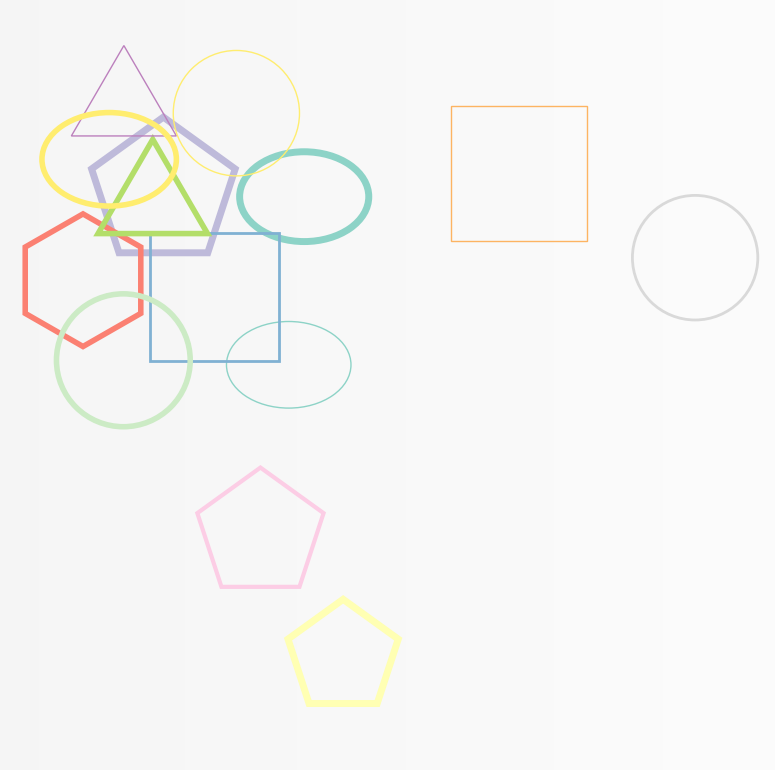[{"shape": "oval", "thickness": 0.5, "radius": 0.4, "center": [0.373, 0.526]}, {"shape": "oval", "thickness": 2.5, "radius": 0.42, "center": [0.393, 0.745]}, {"shape": "pentagon", "thickness": 2.5, "radius": 0.37, "center": [0.443, 0.147]}, {"shape": "pentagon", "thickness": 2.5, "radius": 0.49, "center": [0.211, 0.751]}, {"shape": "hexagon", "thickness": 2, "radius": 0.43, "center": [0.107, 0.636]}, {"shape": "square", "thickness": 1, "radius": 0.42, "center": [0.276, 0.614]}, {"shape": "square", "thickness": 0.5, "radius": 0.44, "center": [0.67, 0.775]}, {"shape": "triangle", "thickness": 2, "radius": 0.41, "center": [0.197, 0.737]}, {"shape": "pentagon", "thickness": 1.5, "radius": 0.43, "center": [0.336, 0.307]}, {"shape": "circle", "thickness": 1, "radius": 0.4, "center": [0.897, 0.665]}, {"shape": "triangle", "thickness": 0.5, "radius": 0.39, "center": [0.16, 0.863]}, {"shape": "circle", "thickness": 2, "radius": 0.43, "center": [0.159, 0.532]}, {"shape": "circle", "thickness": 0.5, "radius": 0.41, "center": [0.305, 0.853]}, {"shape": "oval", "thickness": 2, "radius": 0.43, "center": [0.141, 0.793]}]